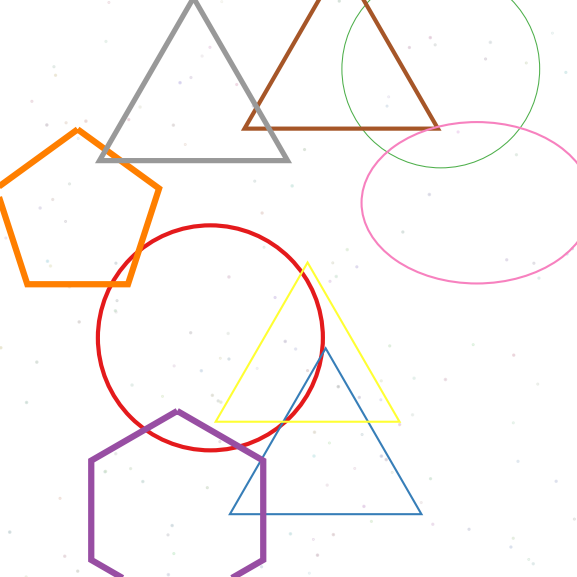[{"shape": "circle", "thickness": 2, "radius": 0.97, "center": [0.364, 0.414]}, {"shape": "triangle", "thickness": 1, "radius": 0.96, "center": [0.564, 0.205]}, {"shape": "circle", "thickness": 0.5, "radius": 0.86, "center": [0.763, 0.88]}, {"shape": "hexagon", "thickness": 3, "radius": 0.86, "center": [0.307, 0.116]}, {"shape": "pentagon", "thickness": 3, "radius": 0.74, "center": [0.134, 0.627]}, {"shape": "triangle", "thickness": 1, "radius": 0.92, "center": [0.533, 0.361]}, {"shape": "triangle", "thickness": 2, "radius": 0.97, "center": [0.591, 0.873]}, {"shape": "oval", "thickness": 1, "radius": 1.0, "center": [0.826, 0.648]}, {"shape": "triangle", "thickness": 2.5, "radius": 0.94, "center": [0.335, 0.815]}]